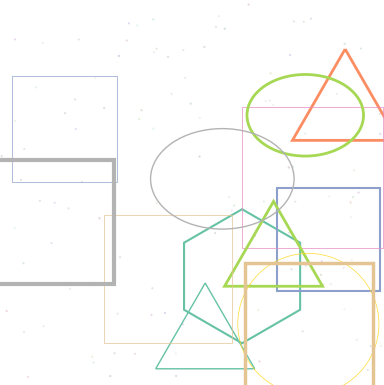[{"shape": "triangle", "thickness": 1, "radius": 0.74, "center": [0.533, 0.116]}, {"shape": "hexagon", "thickness": 1.5, "radius": 0.87, "center": [0.629, 0.283]}, {"shape": "triangle", "thickness": 2, "radius": 0.79, "center": [0.896, 0.714]}, {"shape": "square", "thickness": 0.5, "radius": 0.68, "center": [0.167, 0.665]}, {"shape": "square", "thickness": 1.5, "radius": 0.67, "center": [0.854, 0.378]}, {"shape": "square", "thickness": 0.5, "radius": 0.92, "center": [0.812, 0.538]}, {"shape": "triangle", "thickness": 2, "radius": 0.73, "center": [0.711, 0.33]}, {"shape": "oval", "thickness": 2, "radius": 0.76, "center": [0.793, 0.701]}, {"shape": "circle", "thickness": 0.5, "radius": 0.92, "center": [0.801, 0.159]}, {"shape": "square", "thickness": 0.5, "radius": 0.83, "center": [0.436, 0.275]}, {"shape": "square", "thickness": 2.5, "radius": 0.83, "center": [0.802, 0.151]}, {"shape": "oval", "thickness": 1, "radius": 0.93, "center": [0.577, 0.535]}, {"shape": "square", "thickness": 3, "radius": 0.8, "center": [0.134, 0.424]}]